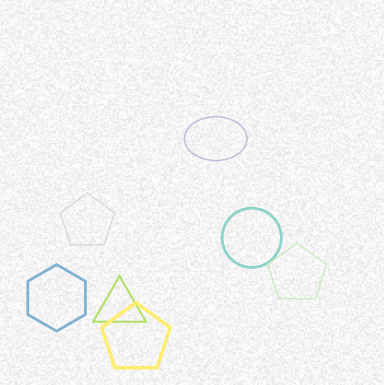[{"shape": "circle", "thickness": 2, "radius": 0.38, "center": [0.654, 0.382]}, {"shape": "oval", "thickness": 1, "radius": 0.41, "center": [0.56, 0.64]}, {"shape": "hexagon", "thickness": 2, "radius": 0.43, "center": [0.147, 0.226]}, {"shape": "triangle", "thickness": 1.5, "radius": 0.4, "center": [0.311, 0.204]}, {"shape": "pentagon", "thickness": 1, "radius": 0.37, "center": [0.227, 0.424]}, {"shape": "pentagon", "thickness": 1, "radius": 0.4, "center": [0.772, 0.289]}, {"shape": "pentagon", "thickness": 2.5, "radius": 0.47, "center": [0.353, 0.121]}]